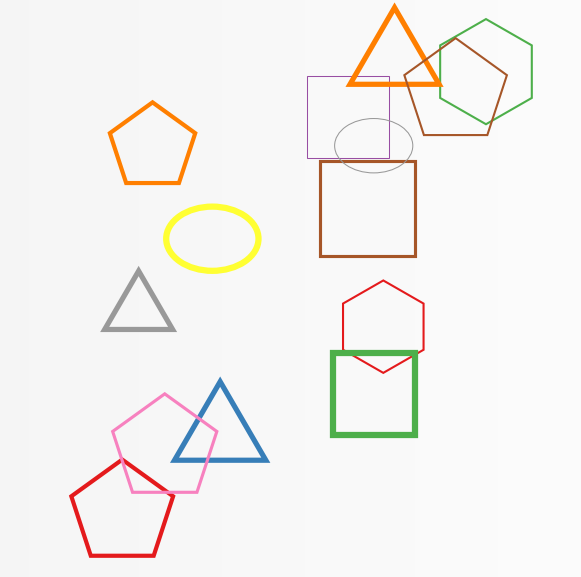[{"shape": "pentagon", "thickness": 2, "radius": 0.46, "center": [0.21, 0.111]}, {"shape": "hexagon", "thickness": 1, "radius": 0.4, "center": [0.659, 0.433]}, {"shape": "triangle", "thickness": 2.5, "radius": 0.45, "center": [0.379, 0.248]}, {"shape": "hexagon", "thickness": 1, "radius": 0.46, "center": [0.836, 0.875]}, {"shape": "square", "thickness": 3, "radius": 0.35, "center": [0.644, 0.317]}, {"shape": "square", "thickness": 0.5, "radius": 0.36, "center": [0.599, 0.796]}, {"shape": "triangle", "thickness": 2.5, "radius": 0.44, "center": [0.679, 0.897]}, {"shape": "pentagon", "thickness": 2, "radius": 0.39, "center": [0.262, 0.745]}, {"shape": "oval", "thickness": 3, "radius": 0.4, "center": [0.365, 0.586]}, {"shape": "square", "thickness": 1.5, "radius": 0.41, "center": [0.632, 0.638]}, {"shape": "pentagon", "thickness": 1, "radius": 0.46, "center": [0.784, 0.84]}, {"shape": "pentagon", "thickness": 1.5, "radius": 0.47, "center": [0.283, 0.223]}, {"shape": "oval", "thickness": 0.5, "radius": 0.34, "center": [0.643, 0.747]}, {"shape": "triangle", "thickness": 2.5, "radius": 0.34, "center": [0.239, 0.462]}]